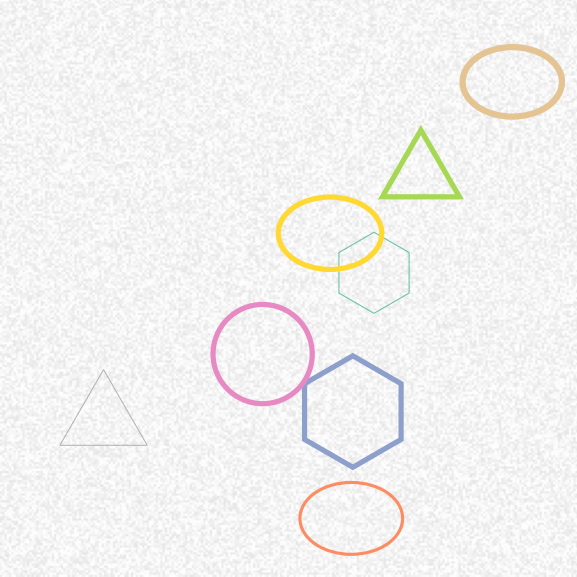[{"shape": "hexagon", "thickness": 0.5, "radius": 0.35, "center": [0.648, 0.527]}, {"shape": "oval", "thickness": 1.5, "radius": 0.44, "center": [0.608, 0.101]}, {"shape": "hexagon", "thickness": 2.5, "radius": 0.48, "center": [0.611, 0.287]}, {"shape": "circle", "thickness": 2.5, "radius": 0.43, "center": [0.455, 0.386]}, {"shape": "triangle", "thickness": 2.5, "radius": 0.39, "center": [0.729, 0.697]}, {"shape": "oval", "thickness": 2.5, "radius": 0.45, "center": [0.571, 0.595]}, {"shape": "oval", "thickness": 3, "radius": 0.43, "center": [0.887, 0.857]}, {"shape": "triangle", "thickness": 0.5, "radius": 0.44, "center": [0.179, 0.272]}]